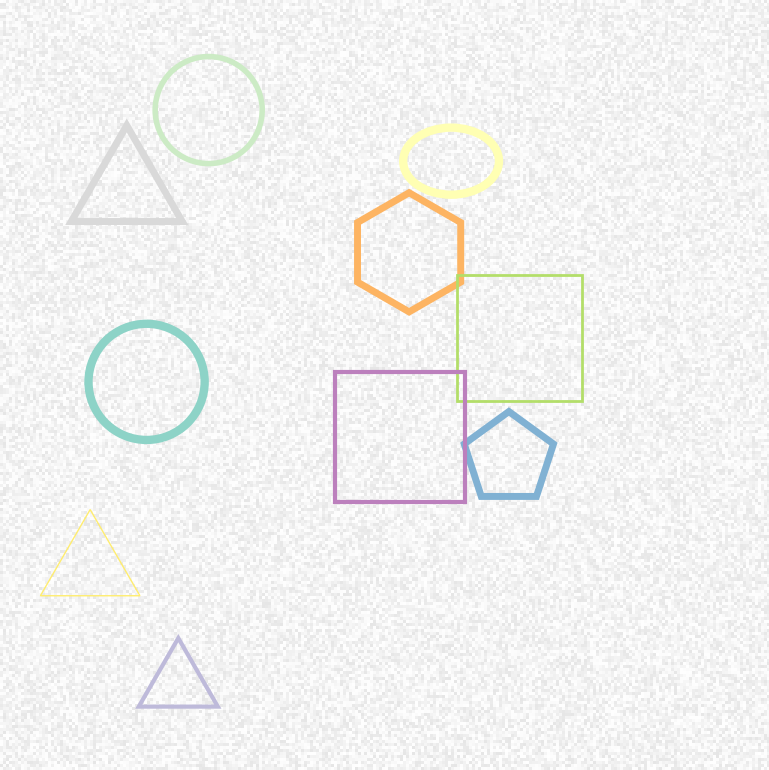[{"shape": "circle", "thickness": 3, "radius": 0.38, "center": [0.19, 0.504]}, {"shape": "oval", "thickness": 3, "radius": 0.31, "center": [0.586, 0.791]}, {"shape": "triangle", "thickness": 1.5, "radius": 0.3, "center": [0.232, 0.112]}, {"shape": "pentagon", "thickness": 2.5, "radius": 0.3, "center": [0.661, 0.405]}, {"shape": "hexagon", "thickness": 2.5, "radius": 0.39, "center": [0.531, 0.672]}, {"shape": "square", "thickness": 1, "radius": 0.41, "center": [0.675, 0.561]}, {"shape": "triangle", "thickness": 2.5, "radius": 0.42, "center": [0.165, 0.754]}, {"shape": "square", "thickness": 1.5, "radius": 0.42, "center": [0.52, 0.433]}, {"shape": "circle", "thickness": 2, "radius": 0.35, "center": [0.271, 0.857]}, {"shape": "triangle", "thickness": 0.5, "radius": 0.37, "center": [0.117, 0.264]}]